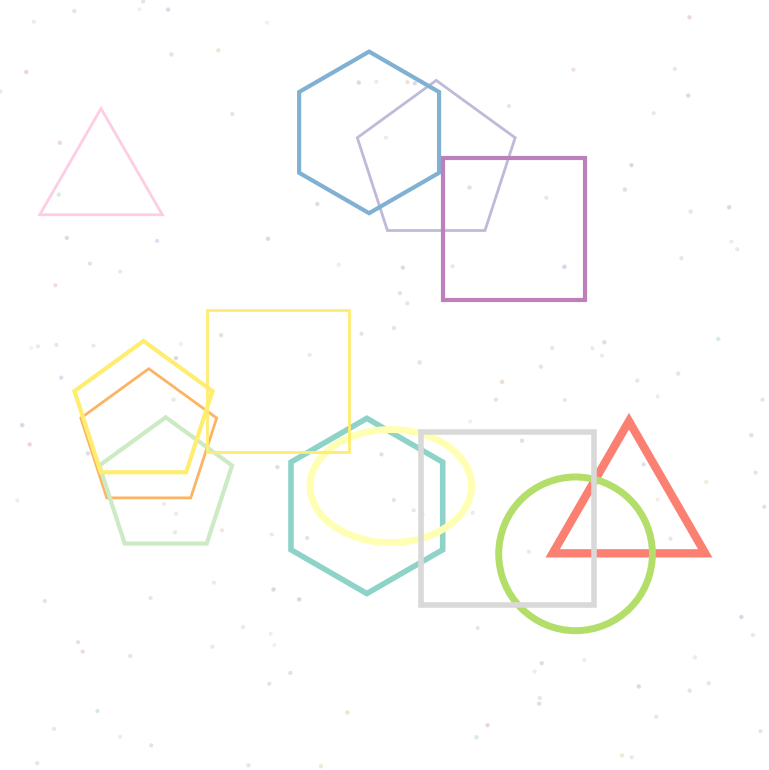[{"shape": "hexagon", "thickness": 2, "radius": 0.57, "center": [0.476, 0.343]}, {"shape": "oval", "thickness": 2.5, "radius": 0.52, "center": [0.507, 0.369]}, {"shape": "pentagon", "thickness": 1, "radius": 0.54, "center": [0.567, 0.788]}, {"shape": "triangle", "thickness": 3, "radius": 0.57, "center": [0.817, 0.339]}, {"shape": "hexagon", "thickness": 1.5, "radius": 0.52, "center": [0.479, 0.828]}, {"shape": "pentagon", "thickness": 1, "radius": 0.46, "center": [0.193, 0.428]}, {"shape": "circle", "thickness": 2.5, "radius": 0.5, "center": [0.747, 0.281]}, {"shape": "triangle", "thickness": 1, "radius": 0.46, "center": [0.131, 0.767]}, {"shape": "square", "thickness": 2, "radius": 0.56, "center": [0.659, 0.326]}, {"shape": "square", "thickness": 1.5, "radius": 0.46, "center": [0.667, 0.702]}, {"shape": "pentagon", "thickness": 1.5, "radius": 0.45, "center": [0.215, 0.367]}, {"shape": "square", "thickness": 1, "radius": 0.46, "center": [0.361, 0.505]}, {"shape": "pentagon", "thickness": 1.5, "radius": 0.47, "center": [0.186, 0.463]}]